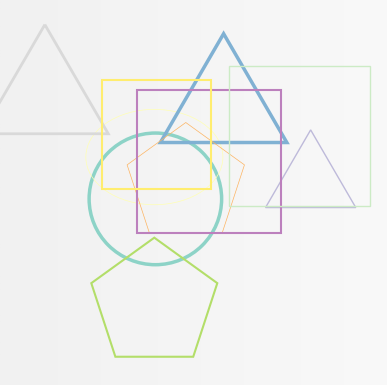[{"shape": "circle", "thickness": 2.5, "radius": 0.85, "center": [0.401, 0.483]}, {"shape": "oval", "thickness": 0.5, "radius": 0.88, "center": [0.398, 0.592]}, {"shape": "triangle", "thickness": 1, "radius": 0.67, "center": [0.802, 0.528]}, {"shape": "triangle", "thickness": 2.5, "radius": 0.94, "center": [0.577, 0.724]}, {"shape": "pentagon", "thickness": 0.5, "radius": 0.8, "center": [0.479, 0.523]}, {"shape": "pentagon", "thickness": 1.5, "radius": 0.85, "center": [0.398, 0.212]}, {"shape": "triangle", "thickness": 2, "radius": 0.94, "center": [0.116, 0.747]}, {"shape": "square", "thickness": 1.5, "radius": 0.93, "center": [0.539, 0.581]}, {"shape": "square", "thickness": 1, "radius": 0.91, "center": [0.772, 0.647]}, {"shape": "square", "thickness": 1.5, "radius": 0.71, "center": [0.404, 0.651]}]